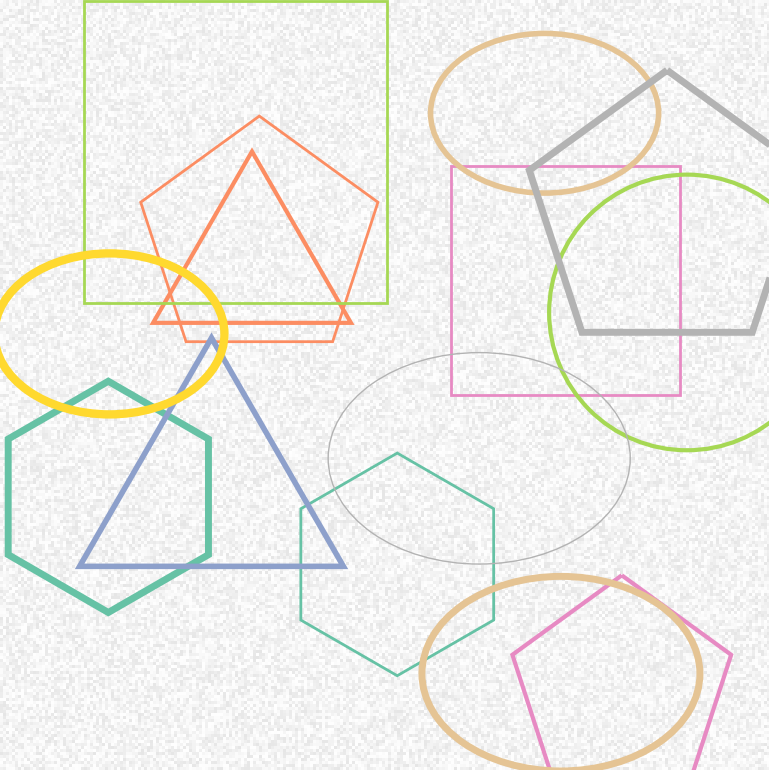[{"shape": "hexagon", "thickness": 2.5, "radius": 0.75, "center": [0.141, 0.355]}, {"shape": "hexagon", "thickness": 1, "radius": 0.72, "center": [0.516, 0.267]}, {"shape": "pentagon", "thickness": 1, "radius": 0.81, "center": [0.337, 0.687]}, {"shape": "triangle", "thickness": 1.5, "radius": 0.74, "center": [0.327, 0.655]}, {"shape": "triangle", "thickness": 2, "radius": 0.99, "center": [0.275, 0.363]}, {"shape": "square", "thickness": 1, "radius": 0.74, "center": [0.734, 0.636]}, {"shape": "pentagon", "thickness": 1.5, "radius": 0.75, "center": [0.808, 0.103]}, {"shape": "square", "thickness": 1, "radius": 0.98, "center": [0.306, 0.802]}, {"shape": "circle", "thickness": 1.5, "radius": 0.89, "center": [0.892, 0.594]}, {"shape": "oval", "thickness": 3, "radius": 0.75, "center": [0.142, 0.566]}, {"shape": "oval", "thickness": 2.5, "radius": 0.9, "center": [0.728, 0.125]}, {"shape": "oval", "thickness": 2, "radius": 0.74, "center": [0.707, 0.853]}, {"shape": "pentagon", "thickness": 2.5, "radius": 0.94, "center": [0.866, 0.721]}, {"shape": "oval", "thickness": 0.5, "radius": 0.98, "center": [0.622, 0.405]}]